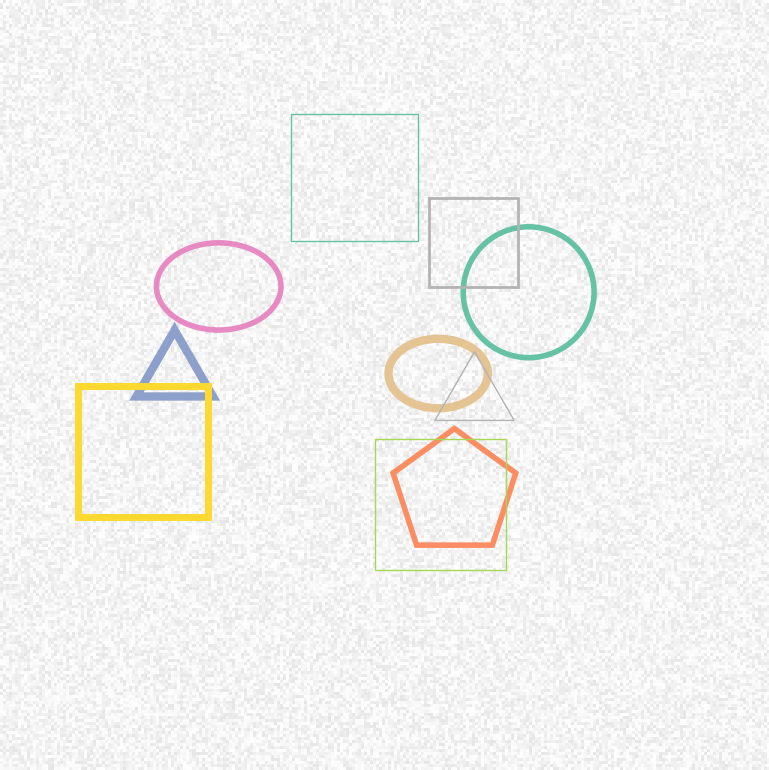[{"shape": "square", "thickness": 0.5, "radius": 0.41, "center": [0.46, 0.769]}, {"shape": "circle", "thickness": 2, "radius": 0.42, "center": [0.687, 0.62]}, {"shape": "pentagon", "thickness": 2, "radius": 0.42, "center": [0.59, 0.36]}, {"shape": "triangle", "thickness": 3, "radius": 0.29, "center": [0.227, 0.514]}, {"shape": "oval", "thickness": 2, "radius": 0.4, "center": [0.284, 0.628]}, {"shape": "square", "thickness": 0.5, "radius": 0.43, "center": [0.572, 0.344]}, {"shape": "square", "thickness": 2.5, "radius": 0.42, "center": [0.186, 0.414]}, {"shape": "oval", "thickness": 3, "radius": 0.32, "center": [0.569, 0.515]}, {"shape": "triangle", "thickness": 0.5, "radius": 0.3, "center": [0.616, 0.484]}, {"shape": "square", "thickness": 1, "radius": 0.29, "center": [0.615, 0.685]}]